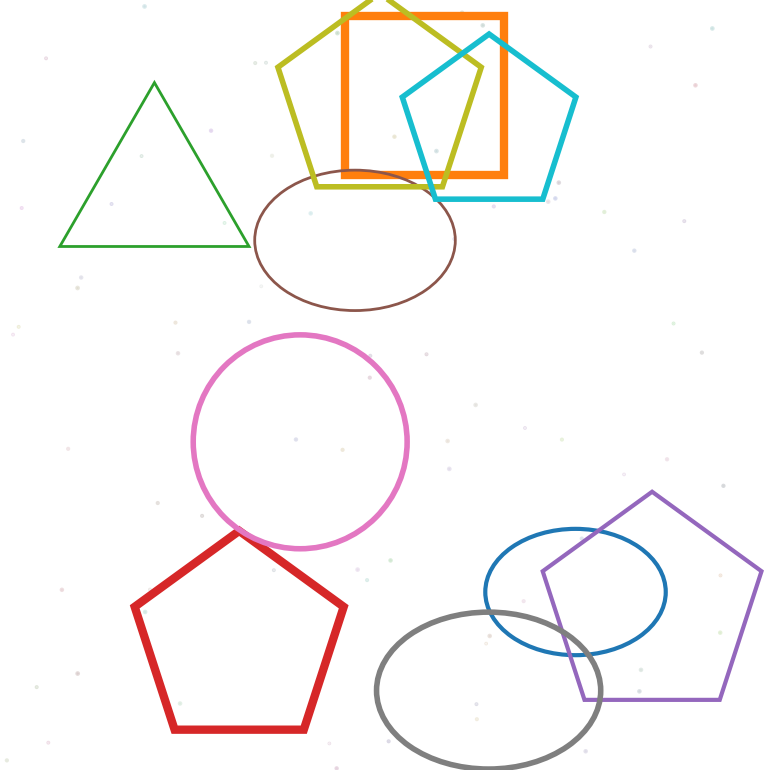[{"shape": "oval", "thickness": 1.5, "radius": 0.59, "center": [0.747, 0.231]}, {"shape": "square", "thickness": 3, "radius": 0.52, "center": [0.551, 0.876]}, {"shape": "triangle", "thickness": 1, "radius": 0.71, "center": [0.201, 0.751]}, {"shape": "pentagon", "thickness": 3, "radius": 0.71, "center": [0.311, 0.168]}, {"shape": "pentagon", "thickness": 1.5, "radius": 0.75, "center": [0.847, 0.212]}, {"shape": "oval", "thickness": 1, "radius": 0.65, "center": [0.461, 0.688]}, {"shape": "circle", "thickness": 2, "radius": 0.69, "center": [0.39, 0.426]}, {"shape": "oval", "thickness": 2, "radius": 0.73, "center": [0.635, 0.103]}, {"shape": "pentagon", "thickness": 2, "radius": 0.69, "center": [0.493, 0.87]}, {"shape": "pentagon", "thickness": 2, "radius": 0.59, "center": [0.635, 0.837]}]